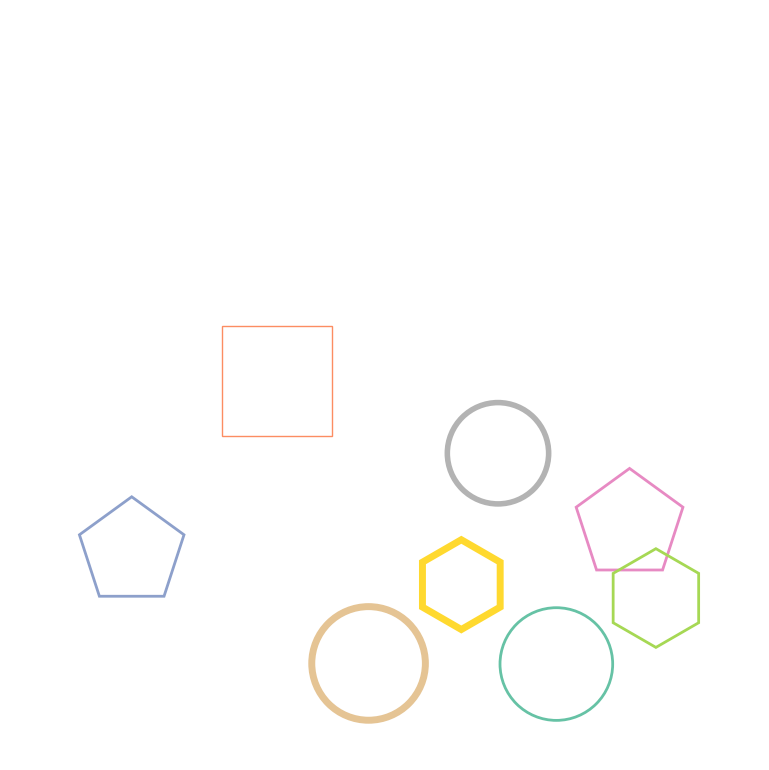[{"shape": "circle", "thickness": 1, "radius": 0.37, "center": [0.723, 0.138]}, {"shape": "square", "thickness": 0.5, "radius": 0.36, "center": [0.36, 0.505]}, {"shape": "pentagon", "thickness": 1, "radius": 0.36, "center": [0.171, 0.283]}, {"shape": "pentagon", "thickness": 1, "radius": 0.36, "center": [0.818, 0.319]}, {"shape": "hexagon", "thickness": 1, "radius": 0.32, "center": [0.852, 0.223]}, {"shape": "hexagon", "thickness": 2.5, "radius": 0.29, "center": [0.599, 0.241]}, {"shape": "circle", "thickness": 2.5, "radius": 0.37, "center": [0.479, 0.138]}, {"shape": "circle", "thickness": 2, "radius": 0.33, "center": [0.647, 0.411]}]